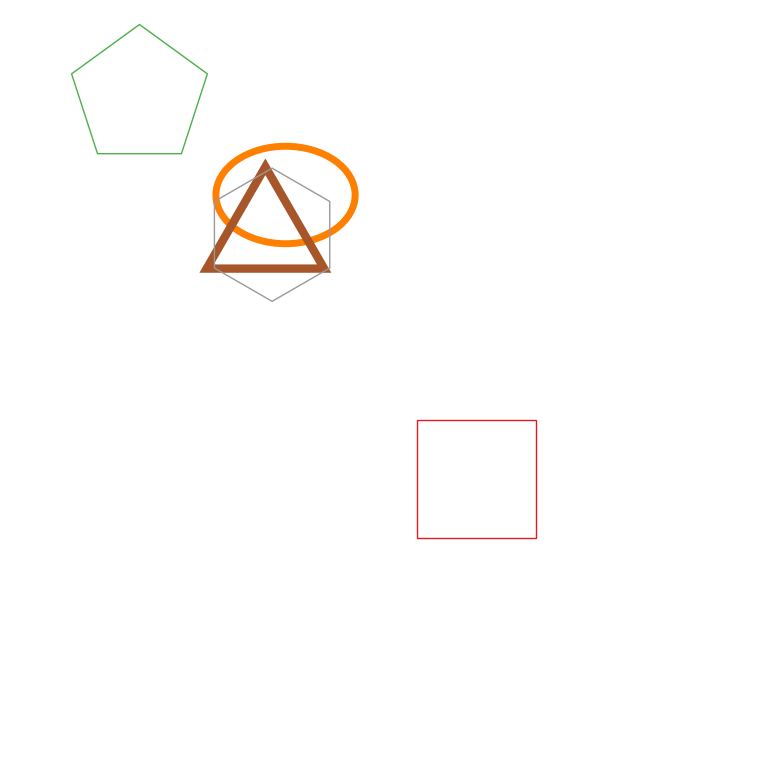[{"shape": "square", "thickness": 0.5, "radius": 0.39, "center": [0.619, 0.378]}, {"shape": "pentagon", "thickness": 0.5, "radius": 0.46, "center": [0.181, 0.875]}, {"shape": "oval", "thickness": 2.5, "radius": 0.45, "center": [0.371, 0.747]}, {"shape": "triangle", "thickness": 3, "radius": 0.44, "center": [0.345, 0.695]}, {"shape": "hexagon", "thickness": 0.5, "radius": 0.43, "center": [0.353, 0.695]}]